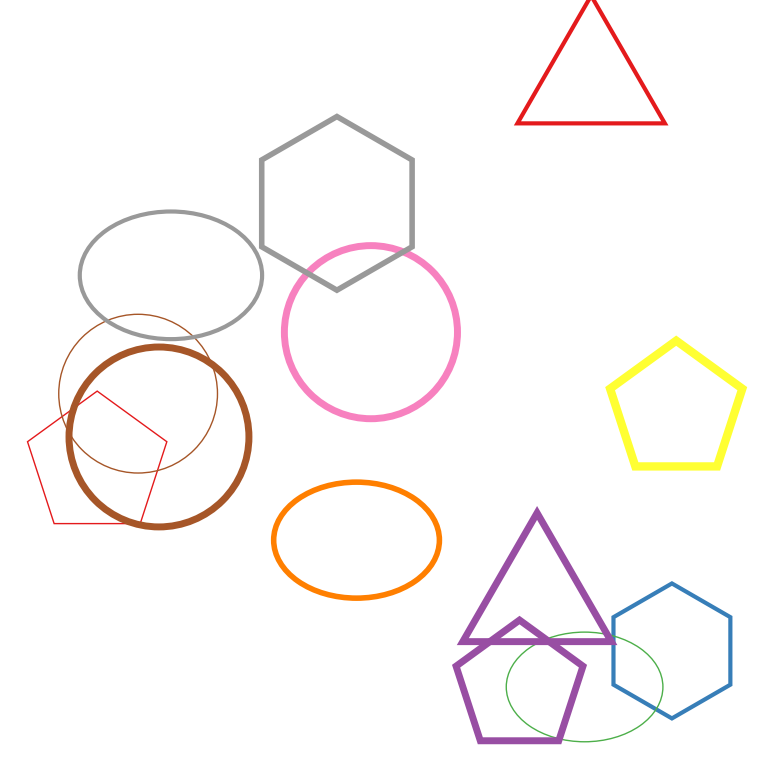[{"shape": "triangle", "thickness": 1.5, "radius": 0.55, "center": [0.768, 0.895]}, {"shape": "pentagon", "thickness": 0.5, "radius": 0.48, "center": [0.126, 0.397]}, {"shape": "hexagon", "thickness": 1.5, "radius": 0.44, "center": [0.873, 0.155]}, {"shape": "oval", "thickness": 0.5, "radius": 0.51, "center": [0.759, 0.108]}, {"shape": "triangle", "thickness": 2.5, "radius": 0.56, "center": [0.698, 0.222]}, {"shape": "pentagon", "thickness": 2.5, "radius": 0.43, "center": [0.675, 0.108]}, {"shape": "oval", "thickness": 2, "radius": 0.54, "center": [0.463, 0.299]}, {"shape": "pentagon", "thickness": 3, "radius": 0.45, "center": [0.878, 0.467]}, {"shape": "circle", "thickness": 2.5, "radius": 0.58, "center": [0.206, 0.433]}, {"shape": "circle", "thickness": 0.5, "radius": 0.52, "center": [0.179, 0.489]}, {"shape": "circle", "thickness": 2.5, "radius": 0.56, "center": [0.482, 0.569]}, {"shape": "oval", "thickness": 1.5, "radius": 0.59, "center": [0.222, 0.642]}, {"shape": "hexagon", "thickness": 2, "radius": 0.56, "center": [0.438, 0.736]}]